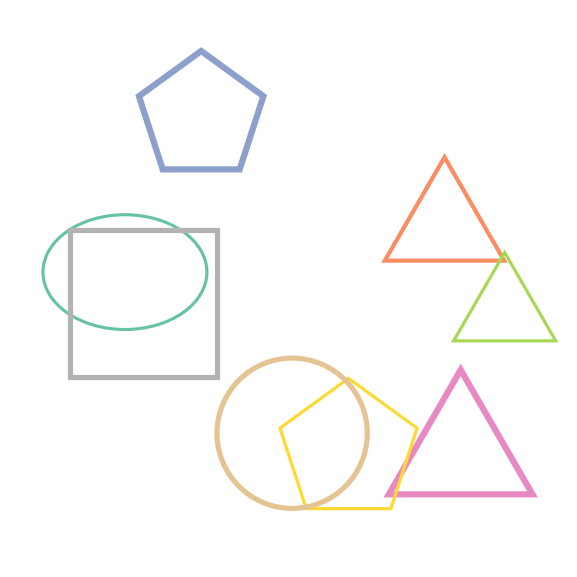[{"shape": "oval", "thickness": 1.5, "radius": 0.71, "center": [0.216, 0.528]}, {"shape": "triangle", "thickness": 2, "radius": 0.6, "center": [0.77, 0.608]}, {"shape": "pentagon", "thickness": 3, "radius": 0.57, "center": [0.348, 0.797]}, {"shape": "triangle", "thickness": 3, "radius": 0.72, "center": [0.798, 0.215]}, {"shape": "triangle", "thickness": 1.5, "radius": 0.51, "center": [0.874, 0.46]}, {"shape": "pentagon", "thickness": 1.5, "radius": 0.62, "center": [0.604, 0.219]}, {"shape": "circle", "thickness": 2.5, "radius": 0.65, "center": [0.506, 0.249]}, {"shape": "square", "thickness": 2.5, "radius": 0.64, "center": [0.249, 0.474]}]